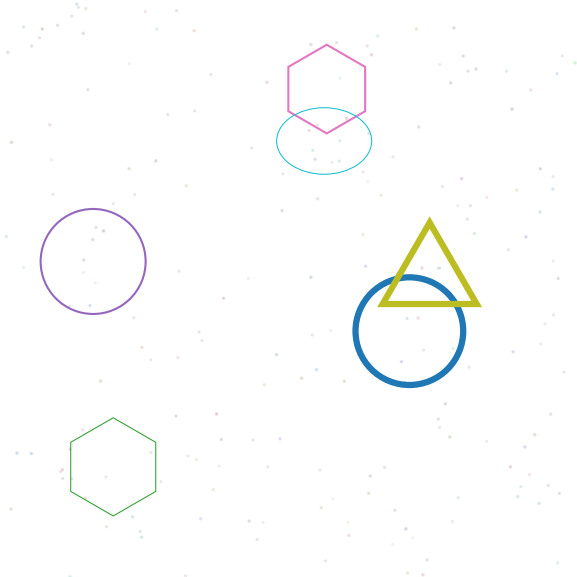[{"shape": "circle", "thickness": 3, "radius": 0.47, "center": [0.709, 0.426]}, {"shape": "hexagon", "thickness": 0.5, "radius": 0.43, "center": [0.196, 0.191]}, {"shape": "circle", "thickness": 1, "radius": 0.45, "center": [0.161, 0.546]}, {"shape": "hexagon", "thickness": 1, "radius": 0.38, "center": [0.566, 0.845]}, {"shape": "triangle", "thickness": 3, "radius": 0.47, "center": [0.744, 0.52]}, {"shape": "oval", "thickness": 0.5, "radius": 0.41, "center": [0.561, 0.755]}]